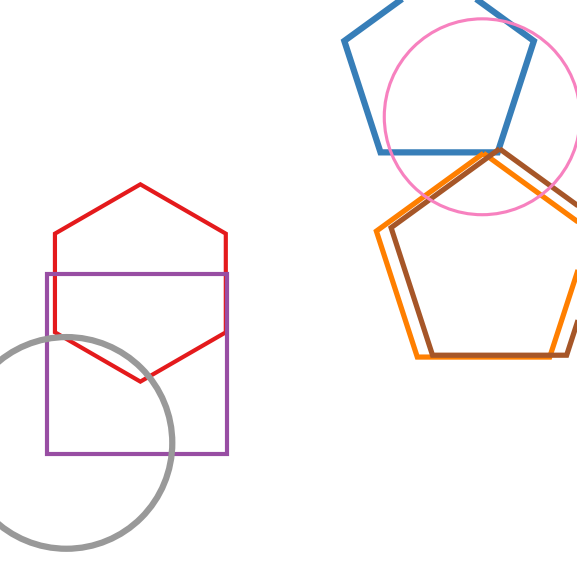[{"shape": "hexagon", "thickness": 2, "radius": 0.85, "center": [0.243, 0.509]}, {"shape": "pentagon", "thickness": 3, "radius": 0.86, "center": [0.76, 0.875]}, {"shape": "square", "thickness": 2, "radius": 0.78, "center": [0.237, 0.369]}, {"shape": "pentagon", "thickness": 2.5, "radius": 0.98, "center": [0.837, 0.539]}, {"shape": "pentagon", "thickness": 2.5, "radius": 0.99, "center": [0.865, 0.544]}, {"shape": "circle", "thickness": 1.5, "radius": 0.85, "center": [0.835, 0.797]}, {"shape": "circle", "thickness": 3, "radius": 0.92, "center": [0.115, 0.232]}]